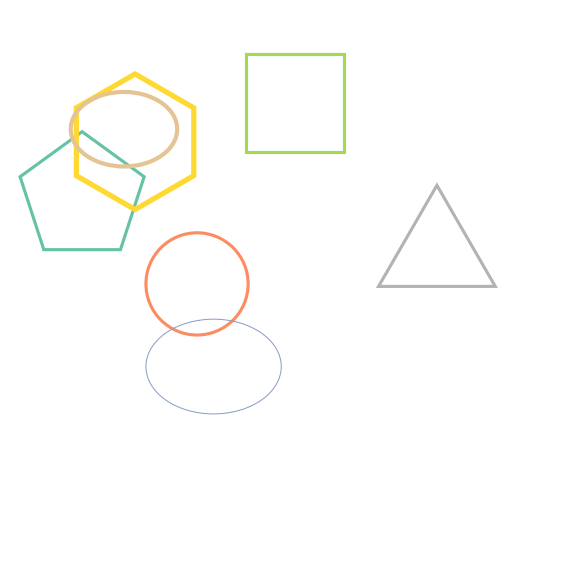[{"shape": "pentagon", "thickness": 1.5, "radius": 0.56, "center": [0.142, 0.658]}, {"shape": "circle", "thickness": 1.5, "radius": 0.44, "center": [0.341, 0.508]}, {"shape": "oval", "thickness": 0.5, "radius": 0.59, "center": [0.37, 0.364]}, {"shape": "square", "thickness": 1.5, "radius": 0.43, "center": [0.511, 0.821]}, {"shape": "hexagon", "thickness": 2.5, "radius": 0.59, "center": [0.234, 0.754]}, {"shape": "oval", "thickness": 2, "radius": 0.46, "center": [0.215, 0.775]}, {"shape": "triangle", "thickness": 1.5, "radius": 0.58, "center": [0.757, 0.562]}]